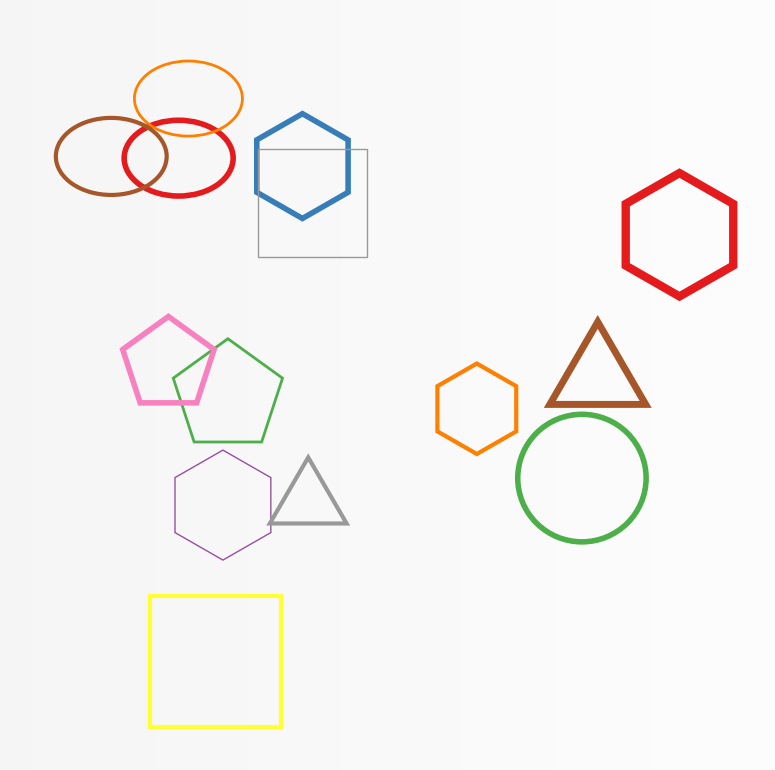[{"shape": "oval", "thickness": 2, "radius": 0.35, "center": [0.231, 0.795]}, {"shape": "hexagon", "thickness": 3, "radius": 0.4, "center": [0.877, 0.695]}, {"shape": "hexagon", "thickness": 2, "radius": 0.34, "center": [0.39, 0.784]}, {"shape": "circle", "thickness": 2, "radius": 0.41, "center": [0.751, 0.379]}, {"shape": "pentagon", "thickness": 1, "radius": 0.37, "center": [0.294, 0.486]}, {"shape": "hexagon", "thickness": 0.5, "radius": 0.36, "center": [0.288, 0.344]}, {"shape": "hexagon", "thickness": 1.5, "radius": 0.29, "center": [0.615, 0.469]}, {"shape": "oval", "thickness": 1, "radius": 0.35, "center": [0.243, 0.872]}, {"shape": "square", "thickness": 1.5, "radius": 0.42, "center": [0.278, 0.141]}, {"shape": "triangle", "thickness": 2.5, "radius": 0.36, "center": [0.771, 0.511]}, {"shape": "oval", "thickness": 1.5, "radius": 0.36, "center": [0.144, 0.797]}, {"shape": "pentagon", "thickness": 2, "radius": 0.31, "center": [0.217, 0.527]}, {"shape": "triangle", "thickness": 1.5, "radius": 0.29, "center": [0.398, 0.349]}, {"shape": "square", "thickness": 0.5, "radius": 0.35, "center": [0.404, 0.736]}]